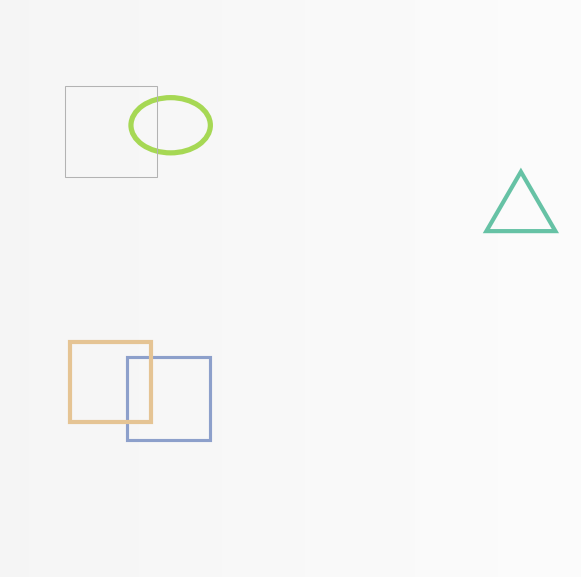[{"shape": "triangle", "thickness": 2, "radius": 0.34, "center": [0.896, 0.633]}, {"shape": "square", "thickness": 1.5, "radius": 0.36, "center": [0.29, 0.309]}, {"shape": "oval", "thickness": 2.5, "radius": 0.34, "center": [0.294, 0.782]}, {"shape": "square", "thickness": 2, "radius": 0.35, "center": [0.19, 0.338]}, {"shape": "square", "thickness": 0.5, "radius": 0.4, "center": [0.192, 0.771]}]